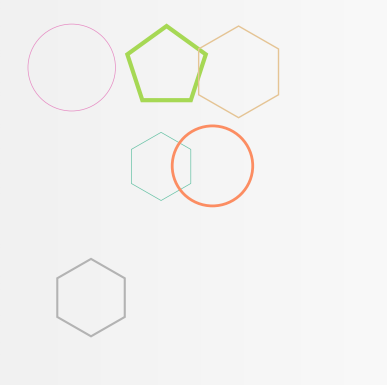[{"shape": "hexagon", "thickness": 0.5, "radius": 0.44, "center": [0.416, 0.568]}, {"shape": "circle", "thickness": 2, "radius": 0.52, "center": [0.548, 0.569]}, {"shape": "circle", "thickness": 0.5, "radius": 0.56, "center": [0.185, 0.825]}, {"shape": "pentagon", "thickness": 3, "radius": 0.53, "center": [0.43, 0.826]}, {"shape": "hexagon", "thickness": 1, "radius": 0.59, "center": [0.616, 0.813]}, {"shape": "hexagon", "thickness": 1.5, "radius": 0.5, "center": [0.235, 0.227]}]